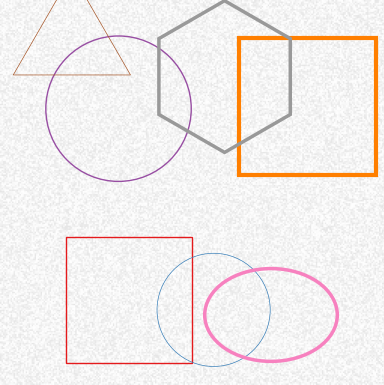[{"shape": "square", "thickness": 1, "radius": 0.82, "center": [0.335, 0.221]}, {"shape": "circle", "thickness": 0.5, "radius": 0.73, "center": [0.555, 0.195]}, {"shape": "circle", "thickness": 1, "radius": 0.94, "center": [0.308, 0.718]}, {"shape": "square", "thickness": 3, "radius": 0.89, "center": [0.798, 0.723]}, {"shape": "triangle", "thickness": 0.5, "radius": 0.88, "center": [0.187, 0.893]}, {"shape": "oval", "thickness": 2.5, "radius": 0.86, "center": [0.704, 0.182]}, {"shape": "hexagon", "thickness": 2.5, "radius": 0.99, "center": [0.583, 0.801]}]